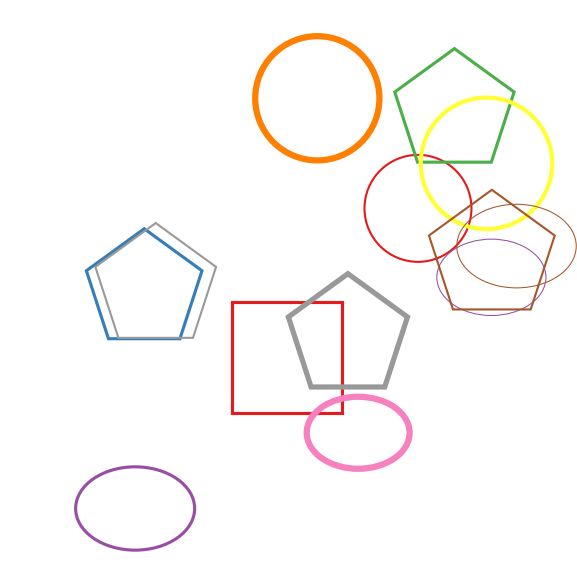[{"shape": "square", "thickness": 1.5, "radius": 0.48, "center": [0.497, 0.38]}, {"shape": "circle", "thickness": 1, "radius": 0.46, "center": [0.724, 0.638]}, {"shape": "pentagon", "thickness": 1.5, "radius": 0.53, "center": [0.25, 0.498]}, {"shape": "pentagon", "thickness": 1.5, "radius": 0.54, "center": [0.787, 0.806]}, {"shape": "oval", "thickness": 1.5, "radius": 0.52, "center": [0.234, 0.119]}, {"shape": "oval", "thickness": 0.5, "radius": 0.47, "center": [0.851, 0.519]}, {"shape": "circle", "thickness": 3, "radius": 0.54, "center": [0.549, 0.829]}, {"shape": "circle", "thickness": 2, "radius": 0.57, "center": [0.842, 0.716]}, {"shape": "pentagon", "thickness": 1, "radius": 0.57, "center": [0.852, 0.556]}, {"shape": "oval", "thickness": 0.5, "radius": 0.52, "center": [0.894, 0.573]}, {"shape": "oval", "thickness": 3, "radius": 0.45, "center": [0.62, 0.25]}, {"shape": "pentagon", "thickness": 1, "radius": 0.55, "center": [0.27, 0.503]}, {"shape": "pentagon", "thickness": 2.5, "radius": 0.54, "center": [0.602, 0.417]}]